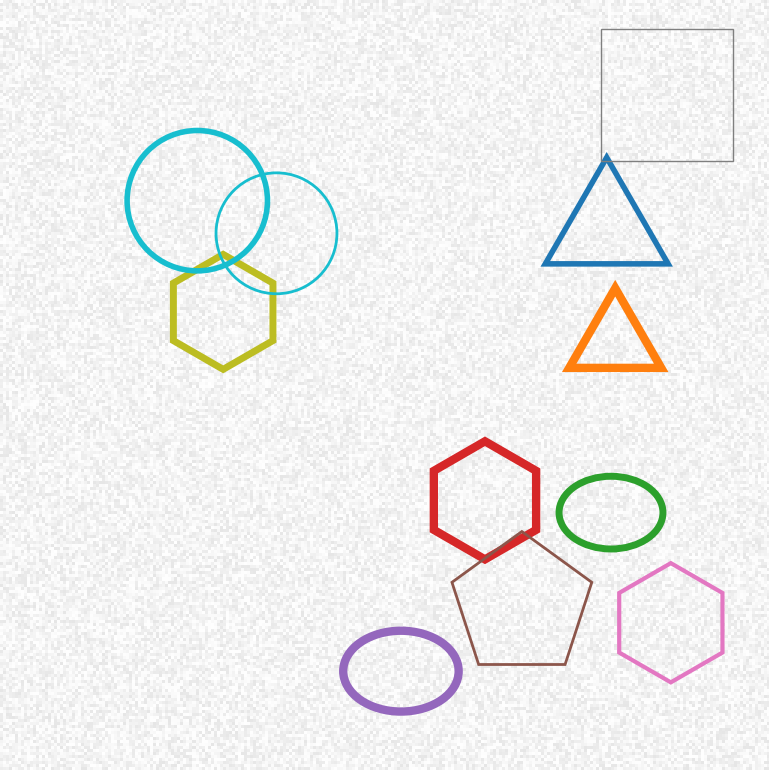[{"shape": "triangle", "thickness": 2, "radius": 0.46, "center": [0.788, 0.703]}, {"shape": "triangle", "thickness": 3, "radius": 0.34, "center": [0.799, 0.557]}, {"shape": "oval", "thickness": 2.5, "radius": 0.34, "center": [0.793, 0.334]}, {"shape": "hexagon", "thickness": 3, "radius": 0.38, "center": [0.63, 0.35]}, {"shape": "oval", "thickness": 3, "radius": 0.37, "center": [0.521, 0.128]}, {"shape": "pentagon", "thickness": 1, "radius": 0.48, "center": [0.678, 0.214]}, {"shape": "hexagon", "thickness": 1.5, "radius": 0.39, "center": [0.871, 0.191]}, {"shape": "square", "thickness": 0.5, "radius": 0.43, "center": [0.866, 0.877]}, {"shape": "hexagon", "thickness": 2.5, "radius": 0.37, "center": [0.29, 0.595]}, {"shape": "circle", "thickness": 1, "radius": 0.39, "center": [0.359, 0.697]}, {"shape": "circle", "thickness": 2, "radius": 0.46, "center": [0.256, 0.739]}]